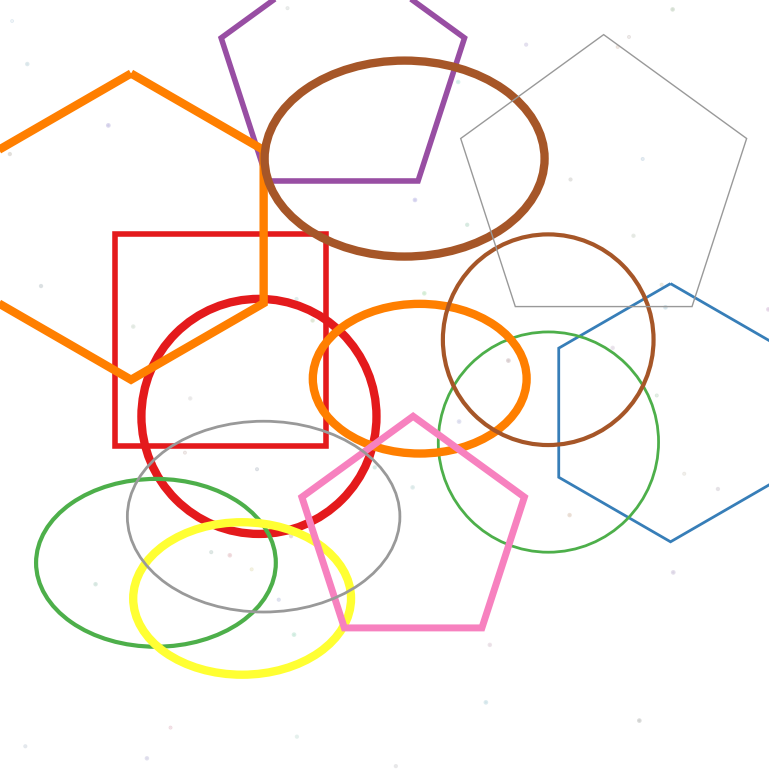[{"shape": "square", "thickness": 2, "radius": 0.69, "center": [0.287, 0.558]}, {"shape": "circle", "thickness": 3, "radius": 0.76, "center": [0.336, 0.459]}, {"shape": "hexagon", "thickness": 1, "radius": 0.84, "center": [0.871, 0.464]}, {"shape": "oval", "thickness": 1.5, "radius": 0.78, "center": [0.203, 0.269]}, {"shape": "circle", "thickness": 1, "radius": 0.72, "center": [0.712, 0.426]}, {"shape": "pentagon", "thickness": 2, "radius": 0.83, "center": [0.445, 0.899]}, {"shape": "hexagon", "thickness": 3, "radius": 0.99, "center": [0.17, 0.706]}, {"shape": "oval", "thickness": 3, "radius": 0.69, "center": [0.545, 0.508]}, {"shape": "oval", "thickness": 3, "radius": 0.71, "center": [0.314, 0.223]}, {"shape": "circle", "thickness": 1.5, "radius": 0.68, "center": [0.712, 0.559]}, {"shape": "oval", "thickness": 3, "radius": 0.91, "center": [0.525, 0.794]}, {"shape": "pentagon", "thickness": 2.5, "radius": 0.76, "center": [0.537, 0.307]}, {"shape": "pentagon", "thickness": 0.5, "radius": 0.98, "center": [0.784, 0.76]}, {"shape": "oval", "thickness": 1, "radius": 0.88, "center": [0.342, 0.329]}]